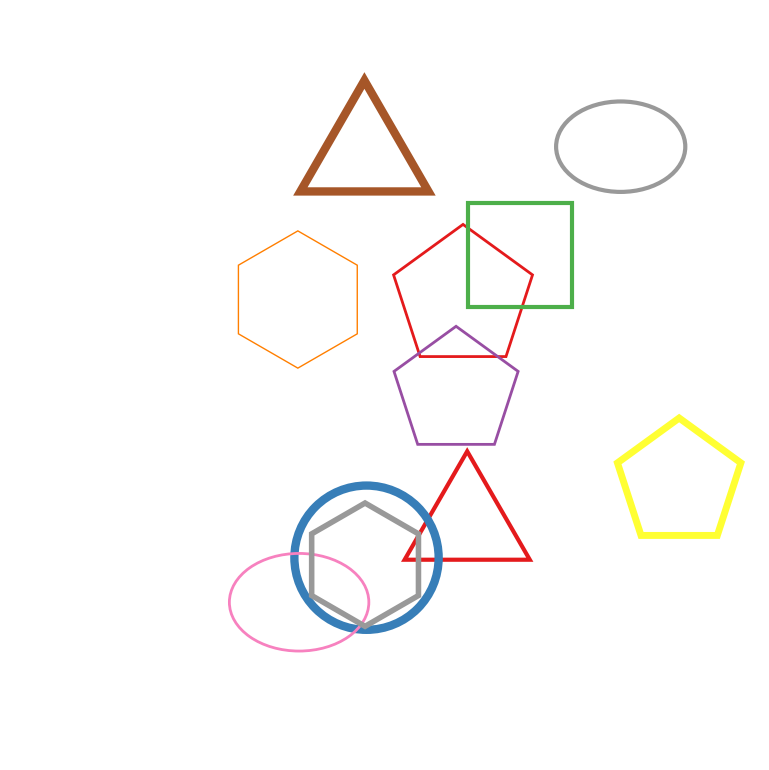[{"shape": "pentagon", "thickness": 1, "radius": 0.47, "center": [0.601, 0.614]}, {"shape": "triangle", "thickness": 1.5, "radius": 0.47, "center": [0.607, 0.32]}, {"shape": "circle", "thickness": 3, "radius": 0.47, "center": [0.476, 0.276]}, {"shape": "square", "thickness": 1.5, "radius": 0.34, "center": [0.675, 0.669]}, {"shape": "pentagon", "thickness": 1, "radius": 0.42, "center": [0.592, 0.491]}, {"shape": "hexagon", "thickness": 0.5, "radius": 0.45, "center": [0.387, 0.611]}, {"shape": "pentagon", "thickness": 2.5, "radius": 0.42, "center": [0.882, 0.373]}, {"shape": "triangle", "thickness": 3, "radius": 0.48, "center": [0.473, 0.799]}, {"shape": "oval", "thickness": 1, "radius": 0.45, "center": [0.388, 0.218]}, {"shape": "hexagon", "thickness": 2, "radius": 0.4, "center": [0.474, 0.267]}, {"shape": "oval", "thickness": 1.5, "radius": 0.42, "center": [0.806, 0.809]}]